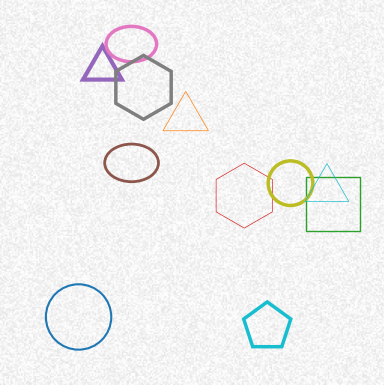[{"shape": "circle", "thickness": 1.5, "radius": 0.42, "center": [0.204, 0.177]}, {"shape": "triangle", "thickness": 0.5, "radius": 0.34, "center": [0.482, 0.695]}, {"shape": "square", "thickness": 1, "radius": 0.35, "center": [0.864, 0.469]}, {"shape": "hexagon", "thickness": 0.5, "radius": 0.42, "center": [0.634, 0.492]}, {"shape": "triangle", "thickness": 3, "radius": 0.29, "center": [0.266, 0.822]}, {"shape": "oval", "thickness": 2, "radius": 0.35, "center": [0.342, 0.577]}, {"shape": "oval", "thickness": 2.5, "radius": 0.33, "center": [0.341, 0.886]}, {"shape": "hexagon", "thickness": 2.5, "radius": 0.41, "center": [0.373, 0.773]}, {"shape": "circle", "thickness": 2.5, "radius": 0.29, "center": [0.755, 0.524]}, {"shape": "pentagon", "thickness": 2.5, "radius": 0.32, "center": [0.694, 0.151]}, {"shape": "triangle", "thickness": 0.5, "radius": 0.33, "center": [0.849, 0.51]}]